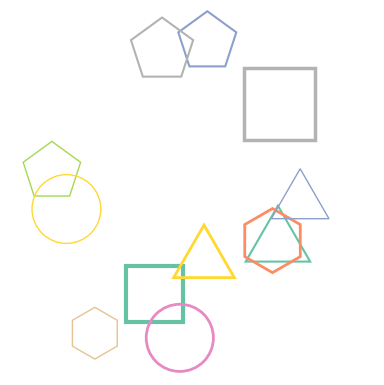[{"shape": "triangle", "thickness": 1.5, "radius": 0.48, "center": [0.722, 0.369]}, {"shape": "square", "thickness": 3, "radius": 0.37, "center": [0.401, 0.236]}, {"shape": "hexagon", "thickness": 2, "radius": 0.42, "center": [0.708, 0.375]}, {"shape": "pentagon", "thickness": 1.5, "radius": 0.4, "center": [0.539, 0.892]}, {"shape": "triangle", "thickness": 1, "radius": 0.43, "center": [0.78, 0.475]}, {"shape": "circle", "thickness": 2, "radius": 0.44, "center": [0.467, 0.122]}, {"shape": "pentagon", "thickness": 1, "radius": 0.39, "center": [0.135, 0.554]}, {"shape": "triangle", "thickness": 2, "radius": 0.45, "center": [0.53, 0.324]}, {"shape": "circle", "thickness": 1, "radius": 0.45, "center": [0.173, 0.457]}, {"shape": "hexagon", "thickness": 1, "radius": 0.34, "center": [0.246, 0.135]}, {"shape": "square", "thickness": 2.5, "radius": 0.47, "center": [0.726, 0.73]}, {"shape": "pentagon", "thickness": 1.5, "radius": 0.42, "center": [0.421, 0.87]}]